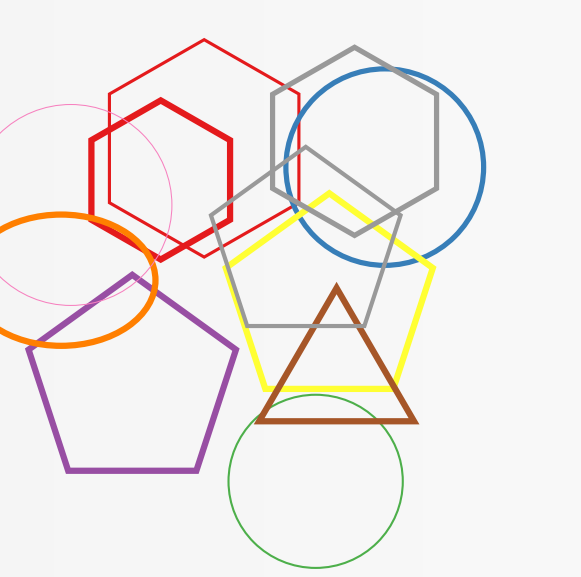[{"shape": "hexagon", "thickness": 1.5, "radius": 0.94, "center": [0.351, 0.742]}, {"shape": "hexagon", "thickness": 3, "radius": 0.69, "center": [0.277, 0.688]}, {"shape": "circle", "thickness": 2.5, "radius": 0.85, "center": [0.662, 0.71]}, {"shape": "circle", "thickness": 1, "radius": 0.75, "center": [0.543, 0.166]}, {"shape": "pentagon", "thickness": 3, "radius": 0.94, "center": [0.228, 0.336]}, {"shape": "oval", "thickness": 3, "radius": 0.81, "center": [0.105, 0.514]}, {"shape": "pentagon", "thickness": 3, "radius": 0.94, "center": [0.567, 0.477]}, {"shape": "triangle", "thickness": 3, "radius": 0.77, "center": [0.579, 0.347]}, {"shape": "circle", "thickness": 0.5, "radius": 0.87, "center": [0.122, 0.644]}, {"shape": "hexagon", "thickness": 2.5, "radius": 0.81, "center": [0.61, 0.754]}, {"shape": "pentagon", "thickness": 2, "radius": 0.86, "center": [0.526, 0.573]}]